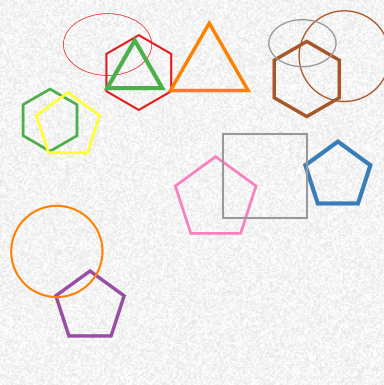[{"shape": "hexagon", "thickness": 1.5, "radius": 0.49, "center": [0.361, 0.812]}, {"shape": "oval", "thickness": 0.5, "radius": 0.57, "center": [0.279, 0.884]}, {"shape": "pentagon", "thickness": 3, "radius": 0.44, "center": [0.878, 0.543]}, {"shape": "hexagon", "thickness": 2, "radius": 0.4, "center": [0.13, 0.688]}, {"shape": "triangle", "thickness": 3, "radius": 0.41, "center": [0.35, 0.813]}, {"shape": "pentagon", "thickness": 2.5, "radius": 0.47, "center": [0.234, 0.203]}, {"shape": "triangle", "thickness": 2.5, "radius": 0.58, "center": [0.544, 0.823]}, {"shape": "circle", "thickness": 1.5, "radius": 0.59, "center": [0.148, 0.347]}, {"shape": "pentagon", "thickness": 2, "radius": 0.43, "center": [0.177, 0.673]}, {"shape": "hexagon", "thickness": 2.5, "radius": 0.49, "center": [0.797, 0.795]}, {"shape": "circle", "thickness": 1, "radius": 0.59, "center": [0.895, 0.854]}, {"shape": "pentagon", "thickness": 2, "radius": 0.55, "center": [0.56, 0.483]}, {"shape": "square", "thickness": 1.5, "radius": 0.55, "center": [0.688, 0.542]}, {"shape": "oval", "thickness": 1, "radius": 0.44, "center": [0.786, 0.888]}]